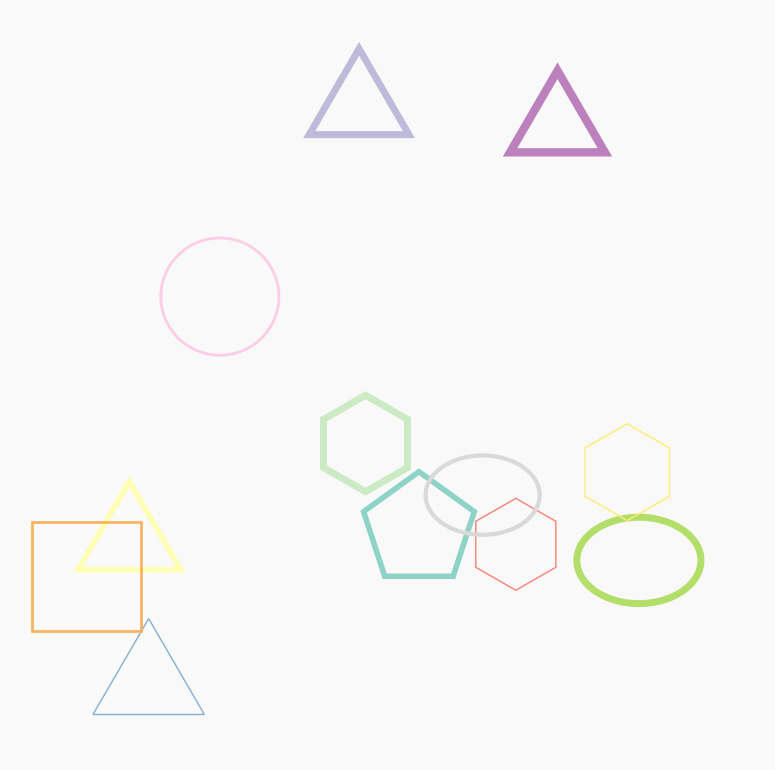[{"shape": "pentagon", "thickness": 2, "radius": 0.38, "center": [0.541, 0.312]}, {"shape": "triangle", "thickness": 2, "radius": 0.38, "center": [0.167, 0.298]}, {"shape": "triangle", "thickness": 2.5, "radius": 0.37, "center": [0.463, 0.862]}, {"shape": "hexagon", "thickness": 0.5, "radius": 0.3, "center": [0.666, 0.293]}, {"shape": "triangle", "thickness": 0.5, "radius": 0.41, "center": [0.192, 0.114]}, {"shape": "square", "thickness": 1, "radius": 0.35, "center": [0.112, 0.251]}, {"shape": "oval", "thickness": 2.5, "radius": 0.4, "center": [0.824, 0.272]}, {"shape": "circle", "thickness": 1, "radius": 0.38, "center": [0.284, 0.615]}, {"shape": "oval", "thickness": 1.5, "radius": 0.37, "center": [0.623, 0.357]}, {"shape": "triangle", "thickness": 3, "radius": 0.35, "center": [0.719, 0.837]}, {"shape": "hexagon", "thickness": 2.5, "radius": 0.31, "center": [0.472, 0.424]}, {"shape": "hexagon", "thickness": 0.5, "radius": 0.31, "center": [0.809, 0.387]}]